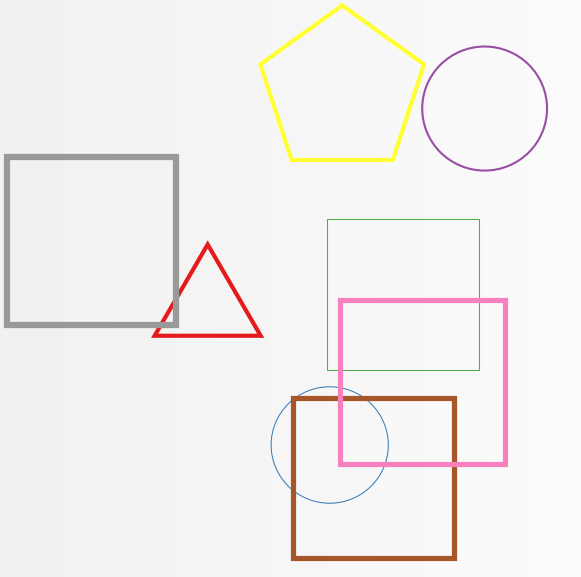[{"shape": "triangle", "thickness": 2, "radius": 0.53, "center": [0.357, 0.47]}, {"shape": "circle", "thickness": 0.5, "radius": 0.5, "center": [0.567, 0.229]}, {"shape": "square", "thickness": 0.5, "radius": 0.65, "center": [0.694, 0.489]}, {"shape": "circle", "thickness": 1, "radius": 0.54, "center": [0.834, 0.811]}, {"shape": "pentagon", "thickness": 2, "radius": 0.74, "center": [0.589, 0.842]}, {"shape": "square", "thickness": 2.5, "radius": 0.69, "center": [0.643, 0.171]}, {"shape": "square", "thickness": 2.5, "radius": 0.71, "center": [0.727, 0.338]}, {"shape": "square", "thickness": 3, "radius": 0.73, "center": [0.157, 0.581]}]